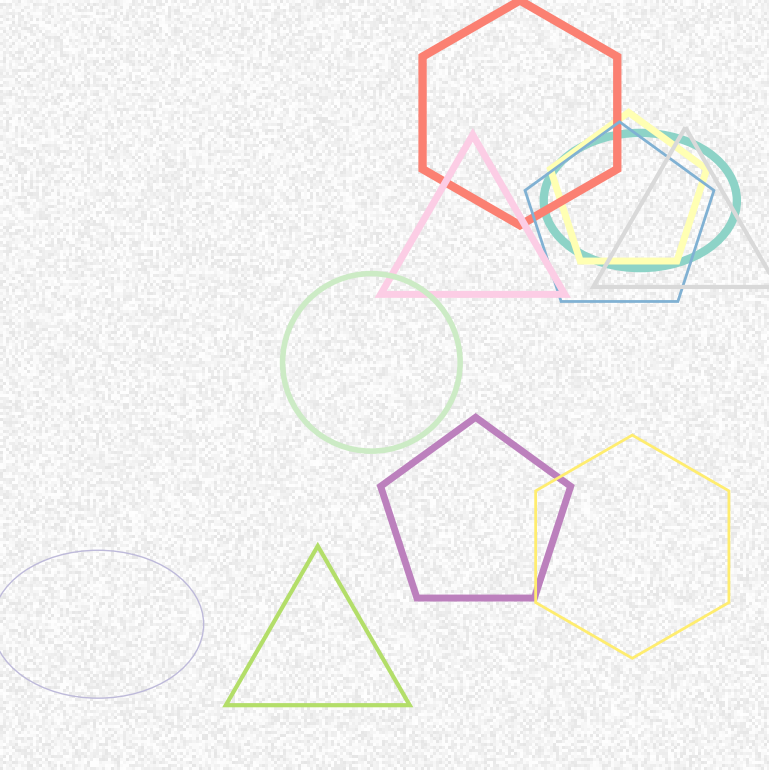[{"shape": "oval", "thickness": 3, "radius": 0.63, "center": [0.832, 0.74]}, {"shape": "pentagon", "thickness": 2.5, "radius": 0.53, "center": [0.816, 0.747]}, {"shape": "oval", "thickness": 0.5, "radius": 0.69, "center": [0.127, 0.189]}, {"shape": "hexagon", "thickness": 3, "radius": 0.73, "center": [0.675, 0.853]}, {"shape": "pentagon", "thickness": 1, "radius": 0.64, "center": [0.805, 0.713]}, {"shape": "triangle", "thickness": 1.5, "radius": 0.69, "center": [0.413, 0.153]}, {"shape": "triangle", "thickness": 2.5, "radius": 0.69, "center": [0.614, 0.687]}, {"shape": "triangle", "thickness": 1.5, "radius": 0.69, "center": [0.89, 0.696]}, {"shape": "pentagon", "thickness": 2.5, "radius": 0.65, "center": [0.618, 0.328]}, {"shape": "circle", "thickness": 2, "radius": 0.58, "center": [0.482, 0.529]}, {"shape": "hexagon", "thickness": 1, "radius": 0.72, "center": [0.821, 0.29]}]